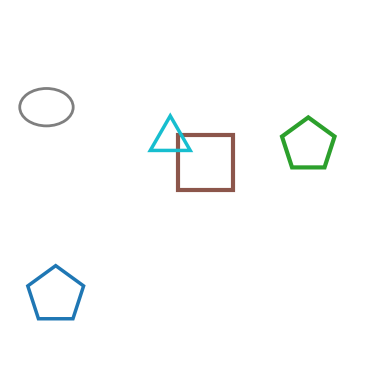[{"shape": "pentagon", "thickness": 2.5, "radius": 0.38, "center": [0.145, 0.234]}, {"shape": "pentagon", "thickness": 3, "radius": 0.36, "center": [0.801, 0.623]}, {"shape": "square", "thickness": 3, "radius": 0.36, "center": [0.535, 0.577]}, {"shape": "oval", "thickness": 2, "radius": 0.35, "center": [0.121, 0.722]}, {"shape": "triangle", "thickness": 2.5, "radius": 0.3, "center": [0.442, 0.639]}]